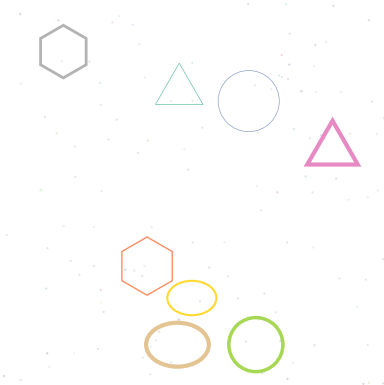[{"shape": "triangle", "thickness": 0.5, "radius": 0.36, "center": [0.466, 0.764]}, {"shape": "hexagon", "thickness": 1, "radius": 0.38, "center": [0.382, 0.309]}, {"shape": "circle", "thickness": 0.5, "radius": 0.4, "center": [0.646, 0.737]}, {"shape": "triangle", "thickness": 3, "radius": 0.38, "center": [0.864, 0.611]}, {"shape": "circle", "thickness": 2.5, "radius": 0.35, "center": [0.665, 0.105]}, {"shape": "oval", "thickness": 1.5, "radius": 0.32, "center": [0.498, 0.226]}, {"shape": "oval", "thickness": 3, "radius": 0.41, "center": [0.461, 0.105]}, {"shape": "hexagon", "thickness": 2, "radius": 0.34, "center": [0.165, 0.866]}]